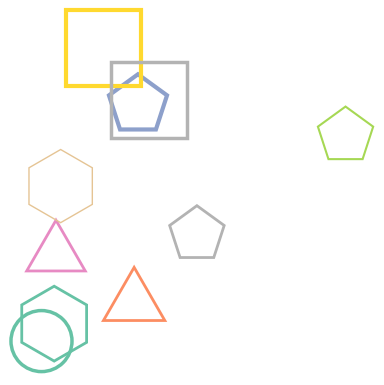[{"shape": "circle", "thickness": 2.5, "radius": 0.4, "center": [0.108, 0.114]}, {"shape": "hexagon", "thickness": 2, "radius": 0.49, "center": [0.141, 0.159]}, {"shape": "triangle", "thickness": 2, "radius": 0.46, "center": [0.348, 0.214]}, {"shape": "pentagon", "thickness": 3, "radius": 0.4, "center": [0.358, 0.728]}, {"shape": "triangle", "thickness": 2, "radius": 0.44, "center": [0.145, 0.34]}, {"shape": "pentagon", "thickness": 1.5, "radius": 0.38, "center": [0.897, 0.648]}, {"shape": "square", "thickness": 3, "radius": 0.49, "center": [0.268, 0.876]}, {"shape": "hexagon", "thickness": 1, "radius": 0.47, "center": [0.158, 0.517]}, {"shape": "pentagon", "thickness": 2, "radius": 0.37, "center": [0.511, 0.391]}, {"shape": "square", "thickness": 2.5, "radius": 0.49, "center": [0.388, 0.74]}]